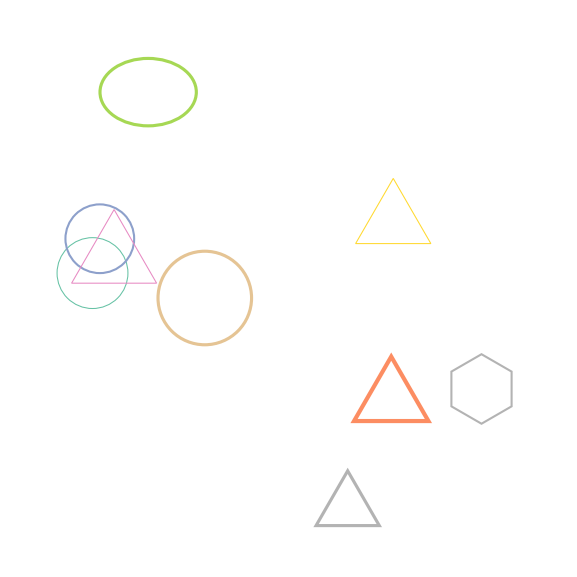[{"shape": "circle", "thickness": 0.5, "radius": 0.31, "center": [0.16, 0.526]}, {"shape": "triangle", "thickness": 2, "radius": 0.37, "center": [0.677, 0.307]}, {"shape": "circle", "thickness": 1, "radius": 0.3, "center": [0.173, 0.586]}, {"shape": "triangle", "thickness": 0.5, "radius": 0.42, "center": [0.198, 0.551]}, {"shape": "oval", "thickness": 1.5, "radius": 0.42, "center": [0.257, 0.84]}, {"shape": "triangle", "thickness": 0.5, "radius": 0.38, "center": [0.681, 0.615]}, {"shape": "circle", "thickness": 1.5, "radius": 0.4, "center": [0.355, 0.483]}, {"shape": "hexagon", "thickness": 1, "radius": 0.3, "center": [0.834, 0.326]}, {"shape": "triangle", "thickness": 1.5, "radius": 0.32, "center": [0.602, 0.121]}]